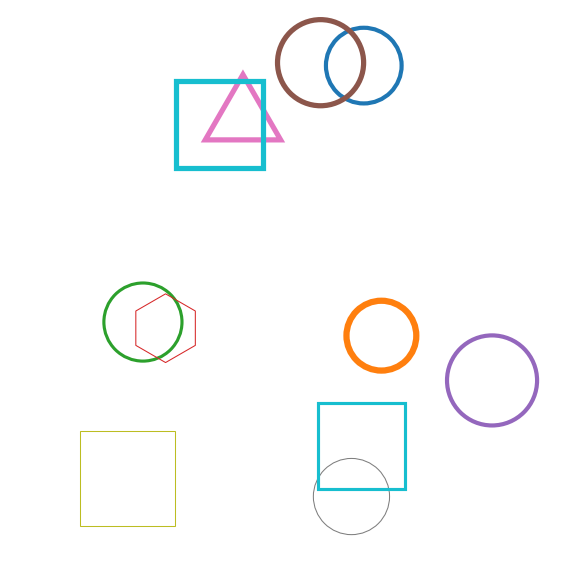[{"shape": "circle", "thickness": 2, "radius": 0.33, "center": [0.63, 0.886]}, {"shape": "circle", "thickness": 3, "radius": 0.3, "center": [0.66, 0.418]}, {"shape": "circle", "thickness": 1.5, "radius": 0.34, "center": [0.248, 0.441]}, {"shape": "hexagon", "thickness": 0.5, "radius": 0.3, "center": [0.287, 0.431]}, {"shape": "circle", "thickness": 2, "radius": 0.39, "center": [0.852, 0.34]}, {"shape": "circle", "thickness": 2.5, "radius": 0.37, "center": [0.555, 0.891]}, {"shape": "triangle", "thickness": 2.5, "radius": 0.38, "center": [0.421, 0.795]}, {"shape": "circle", "thickness": 0.5, "radius": 0.33, "center": [0.609, 0.139]}, {"shape": "square", "thickness": 0.5, "radius": 0.41, "center": [0.221, 0.17]}, {"shape": "square", "thickness": 2.5, "radius": 0.38, "center": [0.38, 0.784]}, {"shape": "square", "thickness": 1.5, "radius": 0.37, "center": [0.626, 0.226]}]